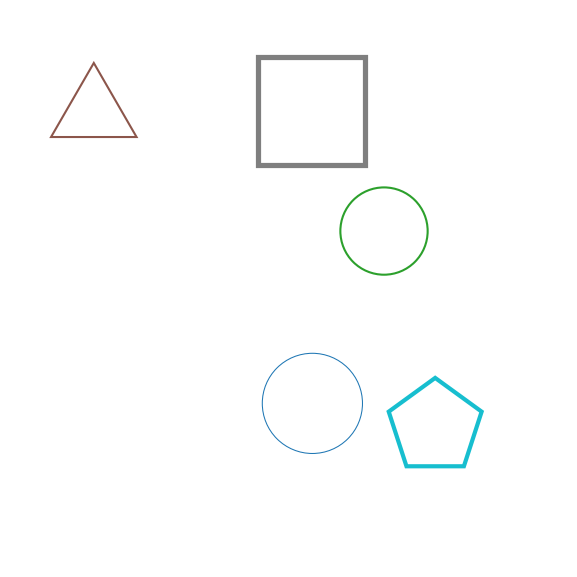[{"shape": "circle", "thickness": 0.5, "radius": 0.43, "center": [0.541, 0.301]}, {"shape": "circle", "thickness": 1, "radius": 0.38, "center": [0.665, 0.599]}, {"shape": "triangle", "thickness": 1, "radius": 0.43, "center": [0.162, 0.805]}, {"shape": "square", "thickness": 2.5, "radius": 0.47, "center": [0.539, 0.807]}, {"shape": "pentagon", "thickness": 2, "radius": 0.42, "center": [0.754, 0.26]}]